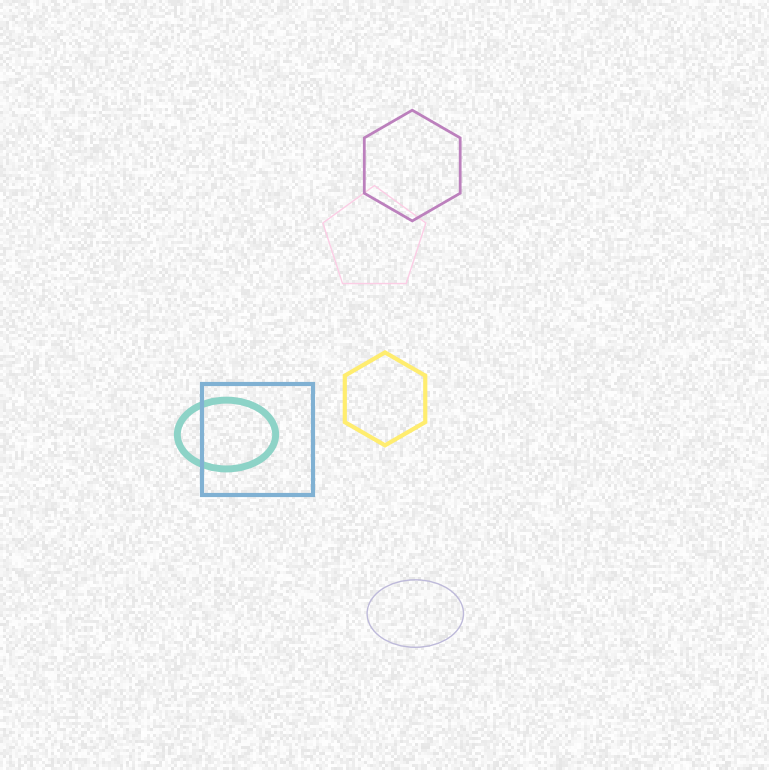[{"shape": "oval", "thickness": 2.5, "radius": 0.32, "center": [0.294, 0.436]}, {"shape": "oval", "thickness": 0.5, "radius": 0.31, "center": [0.539, 0.203]}, {"shape": "square", "thickness": 1.5, "radius": 0.36, "center": [0.334, 0.43]}, {"shape": "pentagon", "thickness": 0.5, "radius": 0.35, "center": [0.486, 0.689]}, {"shape": "hexagon", "thickness": 1, "radius": 0.36, "center": [0.535, 0.785]}, {"shape": "hexagon", "thickness": 1.5, "radius": 0.3, "center": [0.5, 0.482]}]